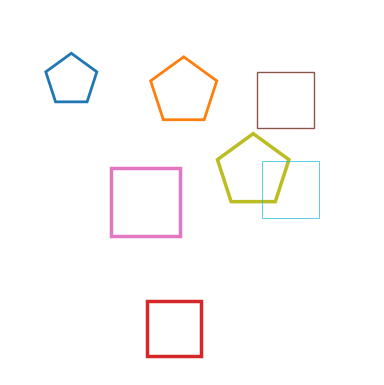[{"shape": "pentagon", "thickness": 2, "radius": 0.35, "center": [0.185, 0.792]}, {"shape": "pentagon", "thickness": 2, "radius": 0.45, "center": [0.477, 0.762]}, {"shape": "square", "thickness": 2.5, "radius": 0.35, "center": [0.452, 0.147]}, {"shape": "square", "thickness": 1, "radius": 0.36, "center": [0.741, 0.741]}, {"shape": "square", "thickness": 2.5, "radius": 0.45, "center": [0.378, 0.476]}, {"shape": "pentagon", "thickness": 2.5, "radius": 0.49, "center": [0.658, 0.555]}, {"shape": "square", "thickness": 0.5, "radius": 0.37, "center": [0.754, 0.508]}]